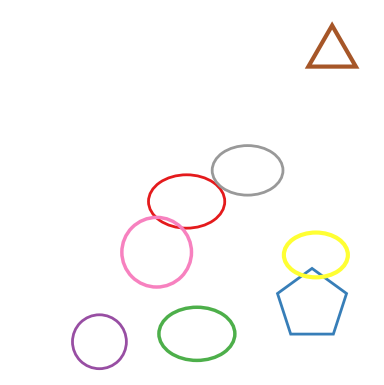[{"shape": "oval", "thickness": 2, "radius": 0.5, "center": [0.485, 0.477]}, {"shape": "pentagon", "thickness": 2, "radius": 0.47, "center": [0.81, 0.209]}, {"shape": "oval", "thickness": 2.5, "radius": 0.49, "center": [0.511, 0.133]}, {"shape": "circle", "thickness": 2, "radius": 0.35, "center": [0.258, 0.112]}, {"shape": "oval", "thickness": 3, "radius": 0.42, "center": [0.82, 0.338]}, {"shape": "triangle", "thickness": 3, "radius": 0.36, "center": [0.863, 0.863]}, {"shape": "circle", "thickness": 2.5, "radius": 0.45, "center": [0.407, 0.345]}, {"shape": "oval", "thickness": 2, "radius": 0.46, "center": [0.643, 0.558]}]